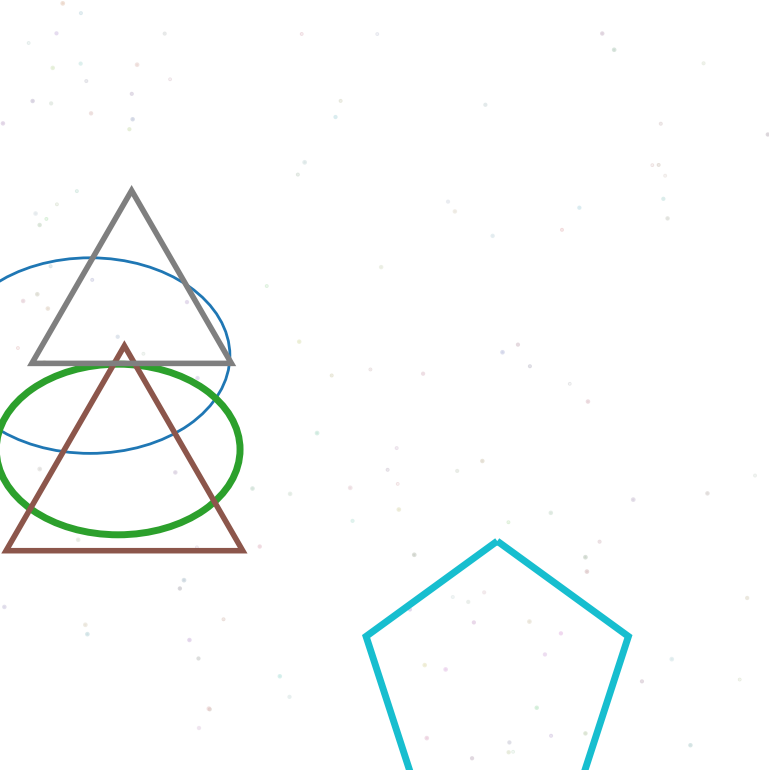[{"shape": "oval", "thickness": 1, "radius": 0.91, "center": [0.117, 0.538]}, {"shape": "oval", "thickness": 2.5, "radius": 0.79, "center": [0.153, 0.416]}, {"shape": "triangle", "thickness": 2, "radius": 0.89, "center": [0.162, 0.374]}, {"shape": "triangle", "thickness": 2, "radius": 0.75, "center": [0.171, 0.603]}, {"shape": "pentagon", "thickness": 2.5, "radius": 0.9, "center": [0.646, 0.118]}]